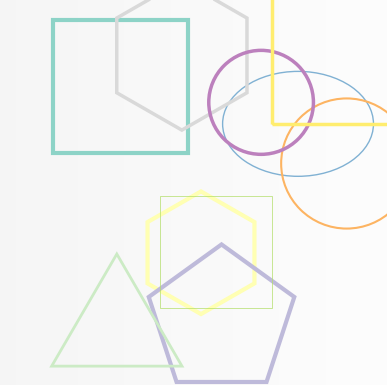[{"shape": "square", "thickness": 3, "radius": 0.87, "center": [0.311, 0.775]}, {"shape": "hexagon", "thickness": 3, "radius": 0.8, "center": [0.519, 0.344]}, {"shape": "pentagon", "thickness": 3, "radius": 0.99, "center": [0.572, 0.168]}, {"shape": "oval", "thickness": 1, "radius": 0.97, "center": [0.769, 0.678]}, {"shape": "circle", "thickness": 1.5, "radius": 0.85, "center": [0.895, 0.575]}, {"shape": "square", "thickness": 0.5, "radius": 0.72, "center": [0.558, 0.345]}, {"shape": "hexagon", "thickness": 2.5, "radius": 0.97, "center": [0.469, 0.856]}, {"shape": "circle", "thickness": 2.5, "radius": 0.68, "center": [0.674, 0.734]}, {"shape": "triangle", "thickness": 2, "radius": 0.97, "center": [0.301, 0.146]}, {"shape": "square", "thickness": 2.5, "radius": 0.84, "center": [0.871, 0.847]}]